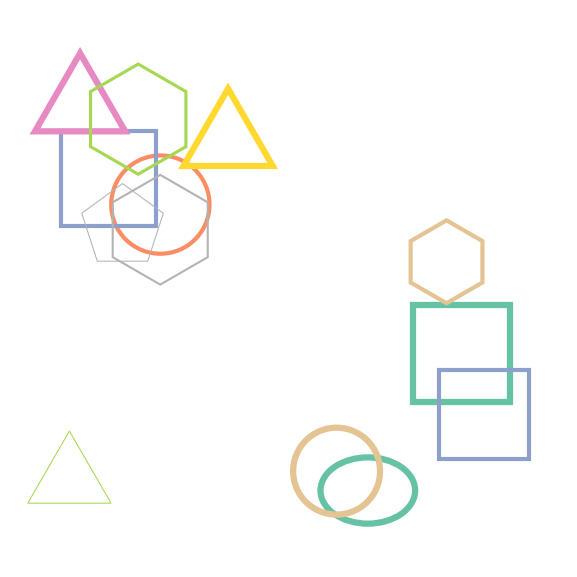[{"shape": "square", "thickness": 3, "radius": 0.42, "center": [0.799, 0.388]}, {"shape": "oval", "thickness": 3, "radius": 0.41, "center": [0.637, 0.15]}, {"shape": "circle", "thickness": 2, "radius": 0.43, "center": [0.278, 0.645]}, {"shape": "square", "thickness": 2, "radius": 0.39, "center": [0.839, 0.281]}, {"shape": "square", "thickness": 2, "radius": 0.41, "center": [0.188, 0.691]}, {"shape": "triangle", "thickness": 3, "radius": 0.45, "center": [0.139, 0.817]}, {"shape": "triangle", "thickness": 0.5, "radius": 0.42, "center": [0.12, 0.169]}, {"shape": "hexagon", "thickness": 1.5, "radius": 0.48, "center": [0.239, 0.793]}, {"shape": "triangle", "thickness": 3, "radius": 0.45, "center": [0.395, 0.756]}, {"shape": "hexagon", "thickness": 2, "radius": 0.36, "center": [0.773, 0.546]}, {"shape": "circle", "thickness": 3, "radius": 0.38, "center": [0.583, 0.183]}, {"shape": "hexagon", "thickness": 1, "radius": 0.48, "center": [0.277, 0.601]}, {"shape": "pentagon", "thickness": 0.5, "radius": 0.37, "center": [0.212, 0.607]}]